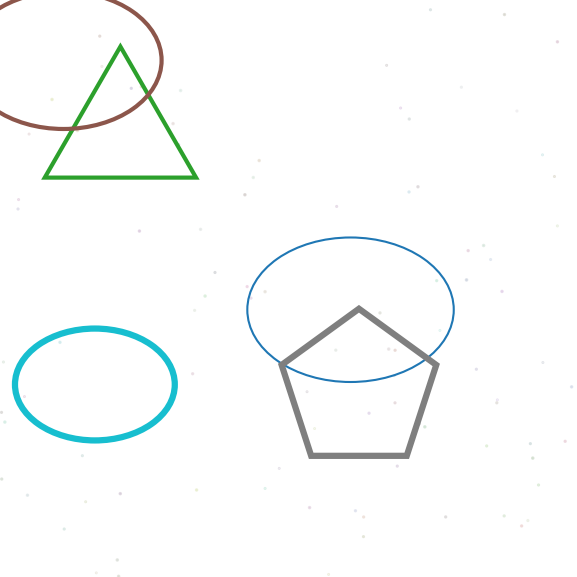[{"shape": "oval", "thickness": 1, "radius": 0.89, "center": [0.607, 0.463]}, {"shape": "triangle", "thickness": 2, "radius": 0.76, "center": [0.208, 0.767]}, {"shape": "oval", "thickness": 2, "radius": 0.85, "center": [0.11, 0.895]}, {"shape": "pentagon", "thickness": 3, "radius": 0.7, "center": [0.622, 0.324]}, {"shape": "oval", "thickness": 3, "radius": 0.69, "center": [0.164, 0.333]}]